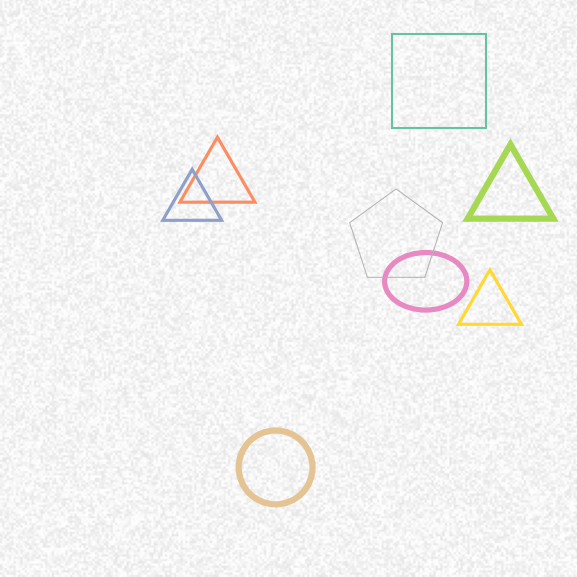[{"shape": "square", "thickness": 1, "radius": 0.41, "center": [0.76, 0.859]}, {"shape": "triangle", "thickness": 1.5, "radius": 0.38, "center": [0.376, 0.687]}, {"shape": "triangle", "thickness": 1.5, "radius": 0.29, "center": [0.333, 0.647]}, {"shape": "oval", "thickness": 2.5, "radius": 0.36, "center": [0.737, 0.512]}, {"shape": "triangle", "thickness": 3, "radius": 0.43, "center": [0.884, 0.663]}, {"shape": "triangle", "thickness": 1.5, "radius": 0.31, "center": [0.848, 0.469]}, {"shape": "circle", "thickness": 3, "radius": 0.32, "center": [0.477, 0.19]}, {"shape": "pentagon", "thickness": 0.5, "radius": 0.42, "center": [0.686, 0.587]}]